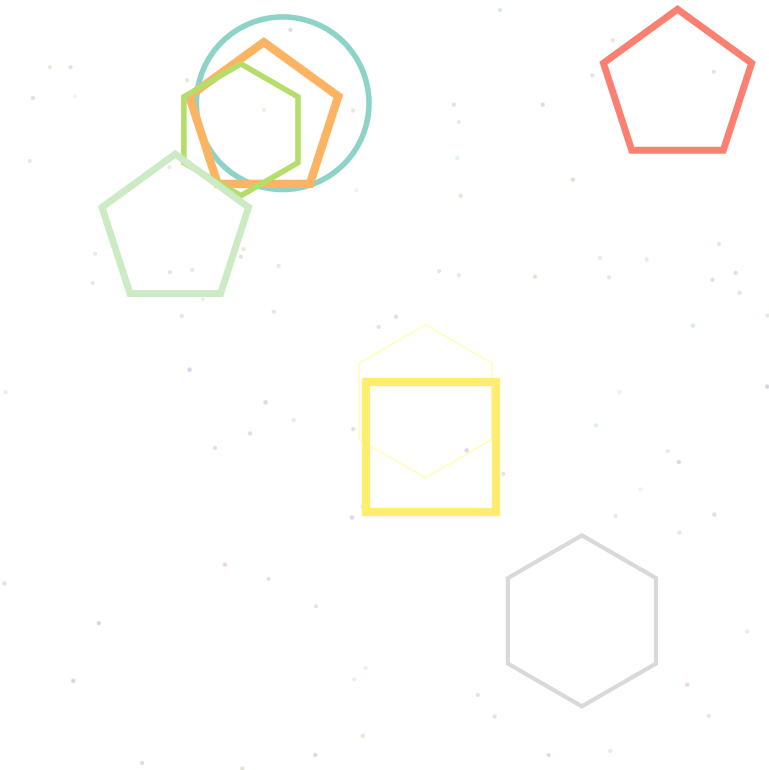[{"shape": "circle", "thickness": 2, "radius": 0.56, "center": [0.367, 0.866]}, {"shape": "hexagon", "thickness": 0.5, "radius": 0.5, "center": [0.553, 0.479]}, {"shape": "pentagon", "thickness": 2.5, "radius": 0.51, "center": [0.88, 0.887]}, {"shape": "pentagon", "thickness": 3, "radius": 0.51, "center": [0.343, 0.844]}, {"shape": "hexagon", "thickness": 2, "radius": 0.43, "center": [0.313, 0.831]}, {"shape": "hexagon", "thickness": 1.5, "radius": 0.56, "center": [0.756, 0.194]}, {"shape": "pentagon", "thickness": 2.5, "radius": 0.5, "center": [0.228, 0.7]}, {"shape": "square", "thickness": 3, "radius": 0.42, "center": [0.559, 0.419]}]